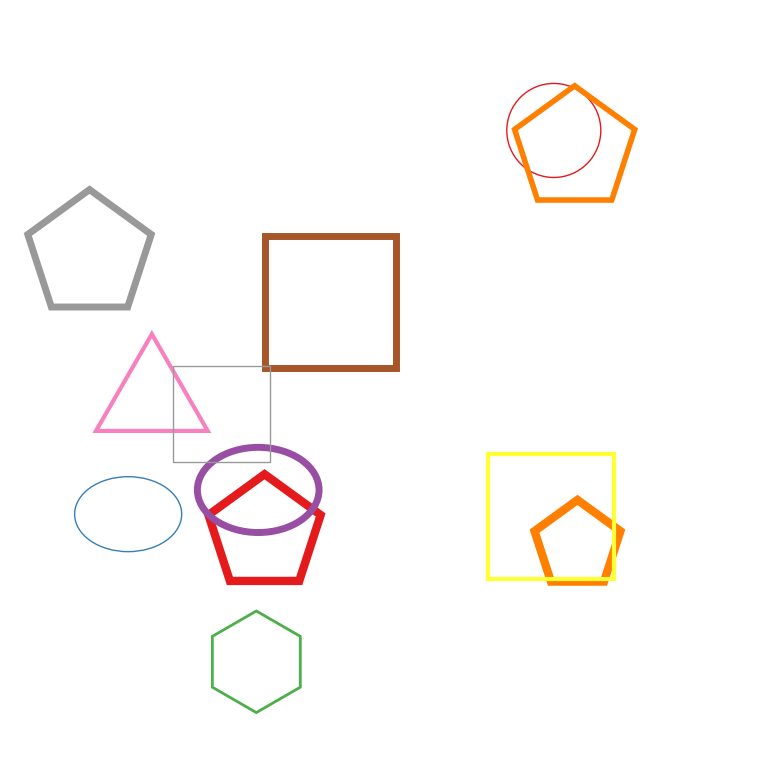[{"shape": "pentagon", "thickness": 3, "radius": 0.38, "center": [0.344, 0.308]}, {"shape": "circle", "thickness": 0.5, "radius": 0.31, "center": [0.719, 0.831]}, {"shape": "oval", "thickness": 0.5, "radius": 0.35, "center": [0.166, 0.332]}, {"shape": "hexagon", "thickness": 1, "radius": 0.33, "center": [0.333, 0.141]}, {"shape": "oval", "thickness": 2.5, "radius": 0.4, "center": [0.335, 0.364]}, {"shape": "pentagon", "thickness": 3, "radius": 0.29, "center": [0.75, 0.292]}, {"shape": "pentagon", "thickness": 2, "radius": 0.41, "center": [0.746, 0.807]}, {"shape": "square", "thickness": 1.5, "radius": 0.41, "center": [0.716, 0.329]}, {"shape": "square", "thickness": 2.5, "radius": 0.43, "center": [0.429, 0.608]}, {"shape": "triangle", "thickness": 1.5, "radius": 0.42, "center": [0.197, 0.482]}, {"shape": "pentagon", "thickness": 2.5, "radius": 0.42, "center": [0.116, 0.669]}, {"shape": "square", "thickness": 0.5, "radius": 0.31, "center": [0.287, 0.462]}]